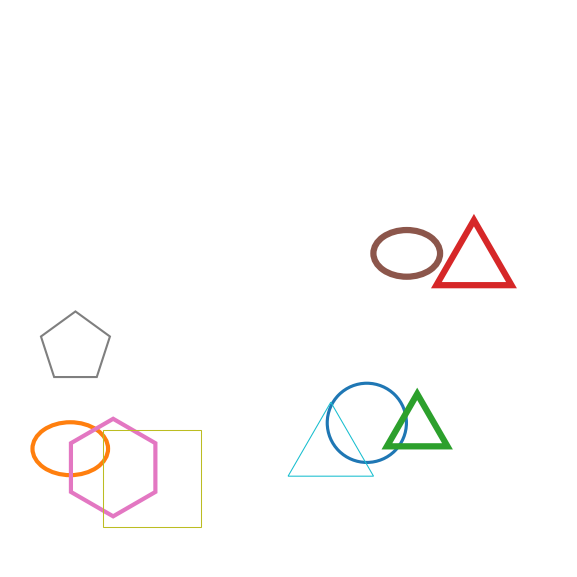[{"shape": "circle", "thickness": 1.5, "radius": 0.34, "center": [0.635, 0.267]}, {"shape": "oval", "thickness": 2, "radius": 0.33, "center": [0.122, 0.222]}, {"shape": "triangle", "thickness": 3, "radius": 0.3, "center": [0.722, 0.257]}, {"shape": "triangle", "thickness": 3, "radius": 0.38, "center": [0.821, 0.543]}, {"shape": "oval", "thickness": 3, "radius": 0.29, "center": [0.704, 0.56]}, {"shape": "hexagon", "thickness": 2, "radius": 0.42, "center": [0.196, 0.19]}, {"shape": "pentagon", "thickness": 1, "radius": 0.31, "center": [0.131, 0.397]}, {"shape": "square", "thickness": 0.5, "radius": 0.42, "center": [0.263, 0.17]}, {"shape": "triangle", "thickness": 0.5, "radius": 0.43, "center": [0.573, 0.217]}]